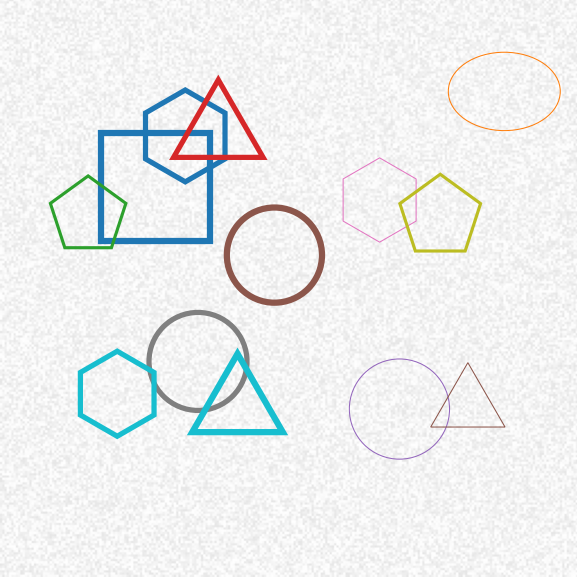[{"shape": "hexagon", "thickness": 2.5, "radius": 0.4, "center": [0.321, 0.764]}, {"shape": "square", "thickness": 3, "radius": 0.47, "center": [0.27, 0.675]}, {"shape": "oval", "thickness": 0.5, "radius": 0.48, "center": [0.873, 0.841]}, {"shape": "pentagon", "thickness": 1.5, "radius": 0.34, "center": [0.153, 0.626]}, {"shape": "triangle", "thickness": 2.5, "radius": 0.45, "center": [0.378, 0.771]}, {"shape": "circle", "thickness": 0.5, "radius": 0.43, "center": [0.692, 0.291]}, {"shape": "triangle", "thickness": 0.5, "radius": 0.37, "center": [0.81, 0.297]}, {"shape": "circle", "thickness": 3, "radius": 0.41, "center": [0.475, 0.557]}, {"shape": "hexagon", "thickness": 0.5, "radius": 0.36, "center": [0.657, 0.653]}, {"shape": "circle", "thickness": 2.5, "radius": 0.42, "center": [0.343, 0.373]}, {"shape": "pentagon", "thickness": 1.5, "radius": 0.37, "center": [0.762, 0.624]}, {"shape": "triangle", "thickness": 3, "radius": 0.45, "center": [0.411, 0.296]}, {"shape": "hexagon", "thickness": 2.5, "radius": 0.37, "center": [0.203, 0.317]}]